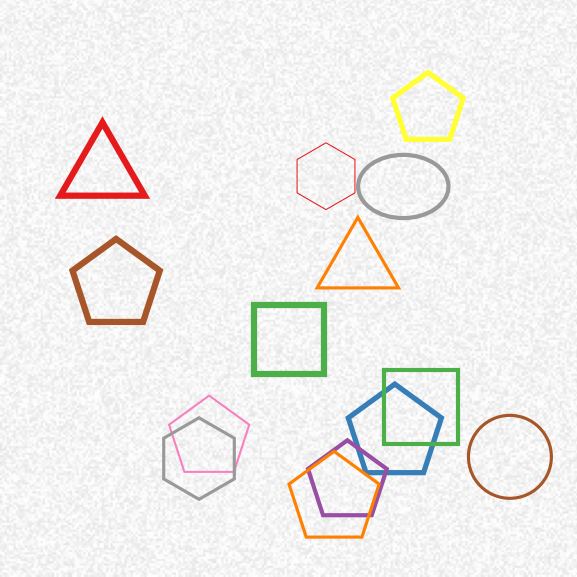[{"shape": "hexagon", "thickness": 0.5, "radius": 0.29, "center": [0.565, 0.694]}, {"shape": "triangle", "thickness": 3, "radius": 0.42, "center": [0.177, 0.703]}, {"shape": "pentagon", "thickness": 2.5, "radius": 0.42, "center": [0.684, 0.249]}, {"shape": "square", "thickness": 3, "radius": 0.3, "center": [0.5, 0.411]}, {"shape": "square", "thickness": 2, "radius": 0.32, "center": [0.729, 0.294]}, {"shape": "pentagon", "thickness": 2, "radius": 0.36, "center": [0.602, 0.165]}, {"shape": "pentagon", "thickness": 1.5, "radius": 0.41, "center": [0.578, 0.136]}, {"shape": "triangle", "thickness": 1.5, "radius": 0.41, "center": [0.62, 0.541]}, {"shape": "pentagon", "thickness": 2.5, "radius": 0.32, "center": [0.741, 0.81]}, {"shape": "circle", "thickness": 1.5, "radius": 0.36, "center": [0.883, 0.208]}, {"shape": "pentagon", "thickness": 3, "radius": 0.4, "center": [0.201, 0.506]}, {"shape": "pentagon", "thickness": 1, "radius": 0.36, "center": [0.362, 0.241]}, {"shape": "hexagon", "thickness": 1.5, "radius": 0.35, "center": [0.345, 0.205]}, {"shape": "oval", "thickness": 2, "radius": 0.39, "center": [0.698, 0.676]}]